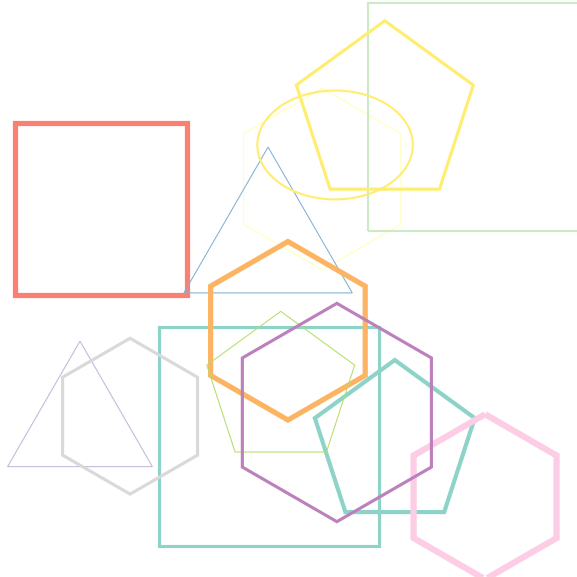[{"shape": "square", "thickness": 1.5, "radius": 0.95, "center": [0.466, 0.244]}, {"shape": "pentagon", "thickness": 2, "radius": 0.73, "center": [0.684, 0.23]}, {"shape": "hexagon", "thickness": 0.5, "radius": 0.79, "center": [0.558, 0.689]}, {"shape": "triangle", "thickness": 0.5, "radius": 0.72, "center": [0.138, 0.264]}, {"shape": "square", "thickness": 2.5, "radius": 0.75, "center": [0.175, 0.637]}, {"shape": "triangle", "thickness": 0.5, "radius": 0.84, "center": [0.464, 0.576]}, {"shape": "hexagon", "thickness": 2.5, "radius": 0.77, "center": [0.499, 0.426]}, {"shape": "pentagon", "thickness": 0.5, "radius": 0.67, "center": [0.486, 0.325]}, {"shape": "hexagon", "thickness": 3, "radius": 0.71, "center": [0.84, 0.139]}, {"shape": "hexagon", "thickness": 1.5, "radius": 0.67, "center": [0.225, 0.278]}, {"shape": "hexagon", "thickness": 1.5, "radius": 0.95, "center": [0.583, 0.285]}, {"shape": "square", "thickness": 1, "radius": 0.99, "center": [0.834, 0.797]}, {"shape": "pentagon", "thickness": 1.5, "radius": 0.81, "center": [0.666, 0.802]}, {"shape": "oval", "thickness": 1, "radius": 0.67, "center": [0.58, 0.748]}]